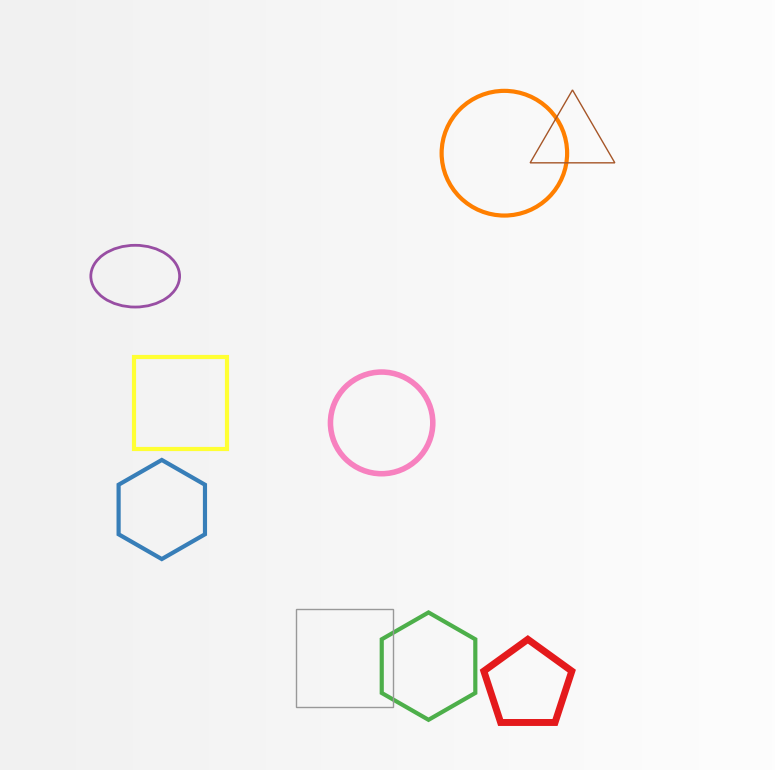[{"shape": "pentagon", "thickness": 2.5, "radius": 0.3, "center": [0.681, 0.11]}, {"shape": "hexagon", "thickness": 1.5, "radius": 0.32, "center": [0.209, 0.338]}, {"shape": "hexagon", "thickness": 1.5, "radius": 0.35, "center": [0.553, 0.135]}, {"shape": "oval", "thickness": 1, "radius": 0.29, "center": [0.174, 0.641]}, {"shape": "circle", "thickness": 1.5, "radius": 0.4, "center": [0.651, 0.801]}, {"shape": "square", "thickness": 1.5, "radius": 0.3, "center": [0.233, 0.476]}, {"shape": "triangle", "thickness": 0.5, "radius": 0.32, "center": [0.739, 0.82]}, {"shape": "circle", "thickness": 2, "radius": 0.33, "center": [0.492, 0.451]}, {"shape": "square", "thickness": 0.5, "radius": 0.32, "center": [0.445, 0.145]}]